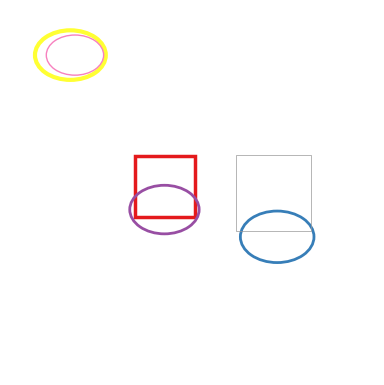[{"shape": "square", "thickness": 2.5, "radius": 0.39, "center": [0.428, 0.516]}, {"shape": "oval", "thickness": 2, "radius": 0.48, "center": [0.72, 0.385]}, {"shape": "oval", "thickness": 2, "radius": 0.45, "center": [0.427, 0.456]}, {"shape": "oval", "thickness": 3, "radius": 0.46, "center": [0.183, 0.857]}, {"shape": "oval", "thickness": 1, "radius": 0.37, "center": [0.195, 0.857]}, {"shape": "square", "thickness": 0.5, "radius": 0.49, "center": [0.71, 0.498]}]